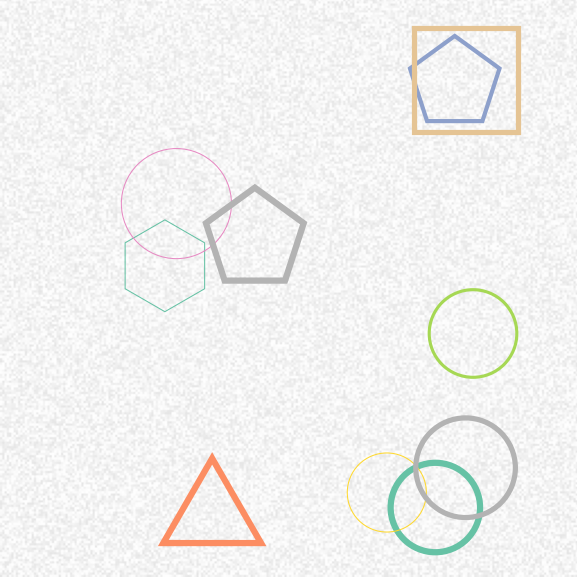[{"shape": "circle", "thickness": 3, "radius": 0.39, "center": [0.754, 0.12]}, {"shape": "hexagon", "thickness": 0.5, "radius": 0.4, "center": [0.286, 0.539]}, {"shape": "triangle", "thickness": 3, "radius": 0.49, "center": [0.367, 0.108]}, {"shape": "pentagon", "thickness": 2, "radius": 0.41, "center": [0.787, 0.855]}, {"shape": "circle", "thickness": 0.5, "radius": 0.48, "center": [0.305, 0.647]}, {"shape": "circle", "thickness": 1.5, "radius": 0.38, "center": [0.819, 0.422]}, {"shape": "circle", "thickness": 0.5, "radius": 0.34, "center": [0.67, 0.146]}, {"shape": "square", "thickness": 2.5, "radius": 0.45, "center": [0.808, 0.86]}, {"shape": "pentagon", "thickness": 3, "radius": 0.44, "center": [0.441, 0.585]}, {"shape": "circle", "thickness": 2.5, "radius": 0.43, "center": [0.806, 0.189]}]